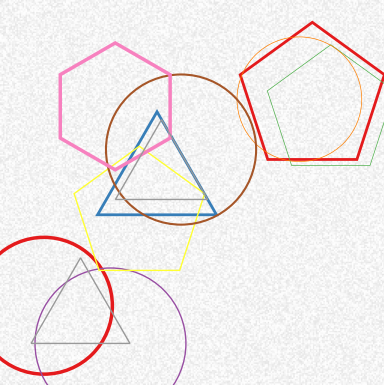[{"shape": "pentagon", "thickness": 2, "radius": 0.98, "center": [0.811, 0.745]}, {"shape": "circle", "thickness": 2.5, "radius": 0.89, "center": [0.114, 0.206]}, {"shape": "triangle", "thickness": 2, "radius": 0.89, "center": [0.408, 0.531]}, {"shape": "pentagon", "thickness": 0.5, "radius": 0.87, "center": [0.859, 0.71]}, {"shape": "circle", "thickness": 1, "radius": 0.98, "center": [0.287, 0.108]}, {"shape": "circle", "thickness": 0.5, "radius": 0.81, "center": [0.778, 0.742]}, {"shape": "pentagon", "thickness": 1, "radius": 0.89, "center": [0.362, 0.442]}, {"shape": "circle", "thickness": 1.5, "radius": 0.98, "center": [0.47, 0.612]}, {"shape": "hexagon", "thickness": 2.5, "radius": 0.82, "center": [0.299, 0.724]}, {"shape": "triangle", "thickness": 1, "radius": 0.69, "center": [0.42, 0.551]}, {"shape": "triangle", "thickness": 1, "radius": 0.74, "center": [0.209, 0.182]}]